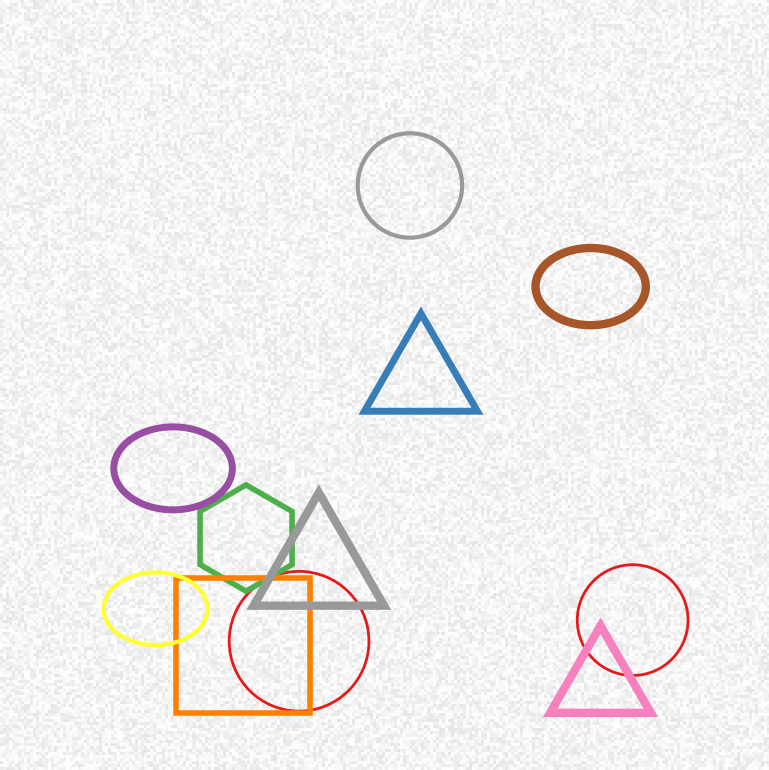[{"shape": "circle", "thickness": 1, "radius": 0.45, "center": [0.388, 0.167]}, {"shape": "circle", "thickness": 1, "radius": 0.36, "center": [0.822, 0.195]}, {"shape": "triangle", "thickness": 2.5, "radius": 0.42, "center": [0.547, 0.508]}, {"shape": "hexagon", "thickness": 2, "radius": 0.35, "center": [0.32, 0.301]}, {"shape": "oval", "thickness": 2.5, "radius": 0.38, "center": [0.225, 0.392]}, {"shape": "square", "thickness": 2, "radius": 0.44, "center": [0.315, 0.162]}, {"shape": "oval", "thickness": 1.5, "radius": 0.34, "center": [0.202, 0.209]}, {"shape": "oval", "thickness": 3, "radius": 0.36, "center": [0.767, 0.628]}, {"shape": "triangle", "thickness": 3, "radius": 0.38, "center": [0.78, 0.112]}, {"shape": "circle", "thickness": 1.5, "radius": 0.34, "center": [0.532, 0.759]}, {"shape": "triangle", "thickness": 3, "radius": 0.49, "center": [0.414, 0.262]}]